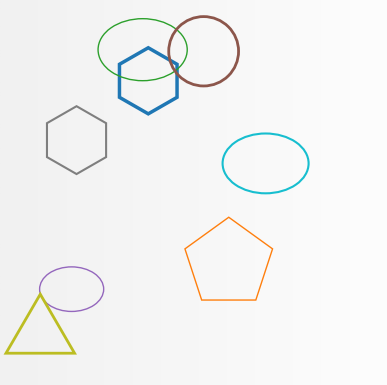[{"shape": "hexagon", "thickness": 2.5, "radius": 0.43, "center": [0.383, 0.79]}, {"shape": "pentagon", "thickness": 1, "radius": 0.59, "center": [0.59, 0.317]}, {"shape": "oval", "thickness": 1, "radius": 0.58, "center": [0.368, 0.871]}, {"shape": "oval", "thickness": 1, "radius": 0.41, "center": [0.185, 0.249]}, {"shape": "circle", "thickness": 2, "radius": 0.45, "center": [0.526, 0.867]}, {"shape": "hexagon", "thickness": 1.5, "radius": 0.44, "center": [0.198, 0.636]}, {"shape": "triangle", "thickness": 2, "radius": 0.51, "center": [0.104, 0.134]}, {"shape": "oval", "thickness": 1.5, "radius": 0.55, "center": [0.685, 0.576]}]